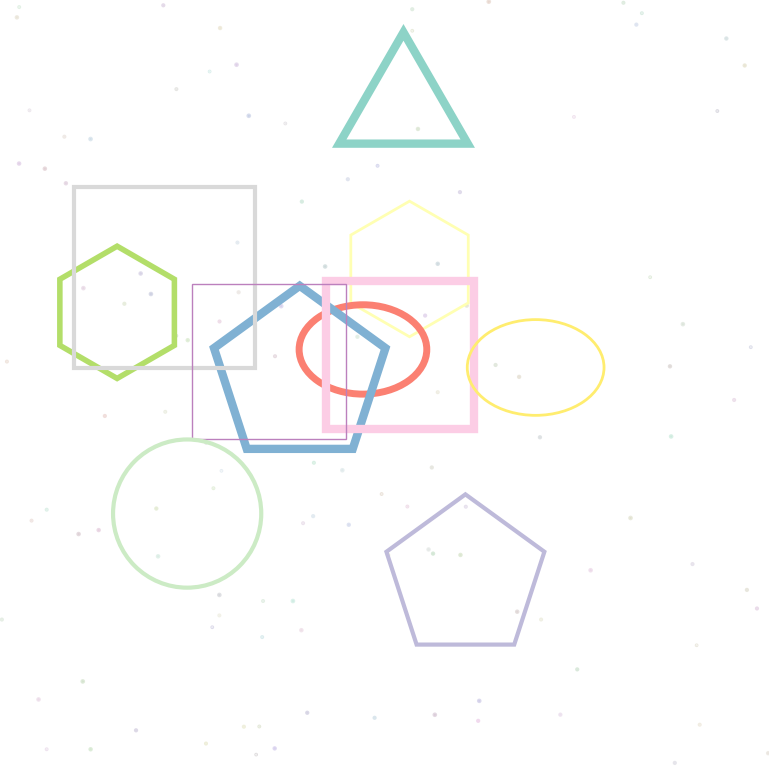[{"shape": "triangle", "thickness": 3, "radius": 0.48, "center": [0.524, 0.862]}, {"shape": "hexagon", "thickness": 1, "radius": 0.44, "center": [0.532, 0.651]}, {"shape": "pentagon", "thickness": 1.5, "radius": 0.54, "center": [0.604, 0.25]}, {"shape": "oval", "thickness": 2.5, "radius": 0.41, "center": [0.471, 0.546]}, {"shape": "pentagon", "thickness": 3, "radius": 0.59, "center": [0.389, 0.512]}, {"shape": "hexagon", "thickness": 2, "radius": 0.43, "center": [0.152, 0.594]}, {"shape": "square", "thickness": 3, "radius": 0.48, "center": [0.519, 0.539]}, {"shape": "square", "thickness": 1.5, "radius": 0.59, "center": [0.214, 0.64]}, {"shape": "square", "thickness": 0.5, "radius": 0.5, "center": [0.35, 0.531]}, {"shape": "circle", "thickness": 1.5, "radius": 0.48, "center": [0.243, 0.333]}, {"shape": "oval", "thickness": 1, "radius": 0.44, "center": [0.696, 0.523]}]